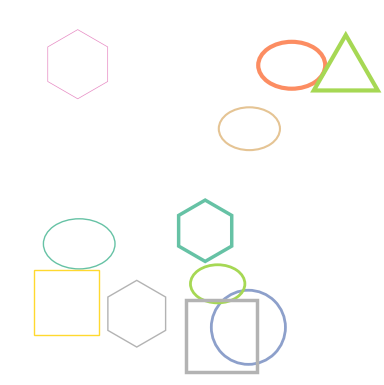[{"shape": "hexagon", "thickness": 2.5, "radius": 0.4, "center": [0.533, 0.401]}, {"shape": "oval", "thickness": 1, "radius": 0.46, "center": [0.206, 0.367]}, {"shape": "oval", "thickness": 3, "radius": 0.44, "center": [0.758, 0.83]}, {"shape": "circle", "thickness": 2, "radius": 0.48, "center": [0.645, 0.15]}, {"shape": "hexagon", "thickness": 0.5, "radius": 0.45, "center": [0.202, 0.833]}, {"shape": "oval", "thickness": 2, "radius": 0.35, "center": [0.565, 0.263]}, {"shape": "triangle", "thickness": 3, "radius": 0.48, "center": [0.898, 0.813]}, {"shape": "square", "thickness": 1, "radius": 0.42, "center": [0.172, 0.215]}, {"shape": "oval", "thickness": 1.5, "radius": 0.4, "center": [0.648, 0.666]}, {"shape": "hexagon", "thickness": 1, "radius": 0.43, "center": [0.355, 0.185]}, {"shape": "square", "thickness": 2.5, "radius": 0.46, "center": [0.576, 0.127]}]